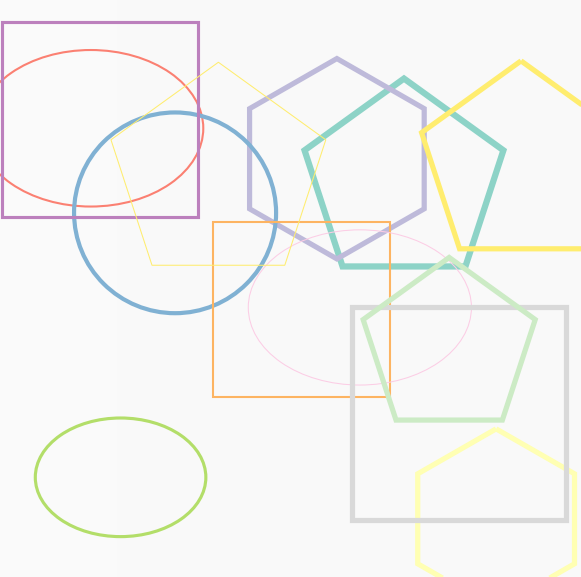[{"shape": "pentagon", "thickness": 3, "radius": 0.9, "center": [0.695, 0.683]}, {"shape": "hexagon", "thickness": 2.5, "radius": 0.78, "center": [0.854, 0.101]}, {"shape": "hexagon", "thickness": 2.5, "radius": 0.87, "center": [0.58, 0.724]}, {"shape": "oval", "thickness": 1, "radius": 0.97, "center": [0.156, 0.777]}, {"shape": "circle", "thickness": 2, "radius": 0.87, "center": [0.301, 0.631]}, {"shape": "square", "thickness": 1, "radius": 0.76, "center": [0.519, 0.463]}, {"shape": "oval", "thickness": 1.5, "radius": 0.73, "center": [0.207, 0.173]}, {"shape": "oval", "thickness": 0.5, "radius": 0.96, "center": [0.619, 0.467]}, {"shape": "square", "thickness": 2.5, "radius": 0.92, "center": [0.79, 0.283]}, {"shape": "square", "thickness": 1.5, "radius": 0.84, "center": [0.172, 0.792]}, {"shape": "pentagon", "thickness": 2.5, "radius": 0.78, "center": [0.773, 0.398]}, {"shape": "pentagon", "thickness": 2.5, "radius": 0.9, "center": [0.896, 0.714]}, {"shape": "pentagon", "thickness": 0.5, "radius": 0.97, "center": [0.376, 0.697]}]